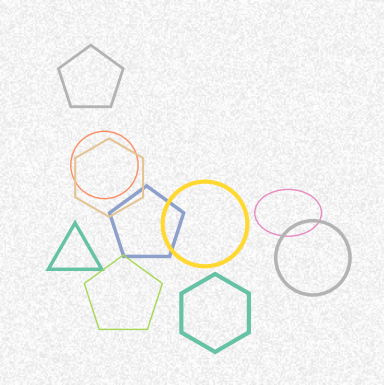[{"shape": "triangle", "thickness": 2.5, "radius": 0.4, "center": [0.195, 0.341]}, {"shape": "hexagon", "thickness": 3, "radius": 0.51, "center": [0.559, 0.187]}, {"shape": "circle", "thickness": 1, "radius": 0.44, "center": [0.271, 0.571]}, {"shape": "pentagon", "thickness": 2.5, "radius": 0.51, "center": [0.381, 0.416]}, {"shape": "oval", "thickness": 1, "radius": 0.43, "center": [0.748, 0.447]}, {"shape": "pentagon", "thickness": 1, "radius": 0.53, "center": [0.32, 0.231]}, {"shape": "circle", "thickness": 3, "radius": 0.55, "center": [0.532, 0.418]}, {"shape": "hexagon", "thickness": 1.5, "radius": 0.51, "center": [0.283, 0.539]}, {"shape": "pentagon", "thickness": 2, "radius": 0.44, "center": [0.236, 0.794]}, {"shape": "circle", "thickness": 2.5, "radius": 0.48, "center": [0.813, 0.33]}]